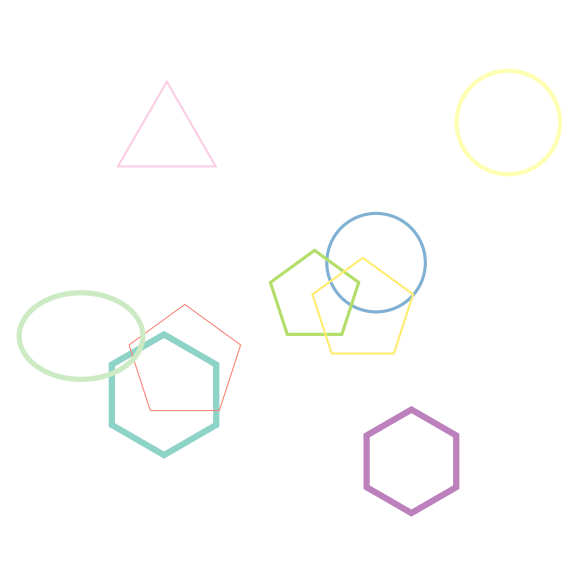[{"shape": "hexagon", "thickness": 3, "radius": 0.52, "center": [0.284, 0.316]}, {"shape": "circle", "thickness": 2, "radius": 0.45, "center": [0.88, 0.787]}, {"shape": "pentagon", "thickness": 0.5, "radius": 0.51, "center": [0.32, 0.37]}, {"shape": "circle", "thickness": 1.5, "radius": 0.43, "center": [0.651, 0.544]}, {"shape": "pentagon", "thickness": 1.5, "radius": 0.4, "center": [0.545, 0.485]}, {"shape": "triangle", "thickness": 1, "radius": 0.49, "center": [0.289, 0.76]}, {"shape": "hexagon", "thickness": 3, "radius": 0.45, "center": [0.712, 0.2]}, {"shape": "oval", "thickness": 2.5, "radius": 0.54, "center": [0.14, 0.417]}, {"shape": "pentagon", "thickness": 1, "radius": 0.46, "center": [0.628, 0.461]}]